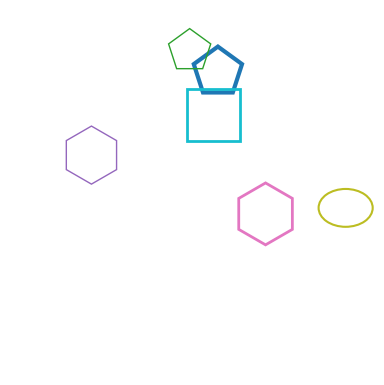[{"shape": "pentagon", "thickness": 3, "radius": 0.33, "center": [0.566, 0.813]}, {"shape": "pentagon", "thickness": 1, "radius": 0.29, "center": [0.493, 0.868]}, {"shape": "hexagon", "thickness": 1, "radius": 0.38, "center": [0.238, 0.597]}, {"shape": "hexagon", "thickness": 2, "radius": 0.4, "center": [0.69, 0.444]}, {"shape": "oval", "thickness": 1.5, "radius": 0.35, "center": [0.898, 0.46]}, {"shape": "square", "thickness": 2, "radius": 0.34, "center": [0.555, 0.701]}]